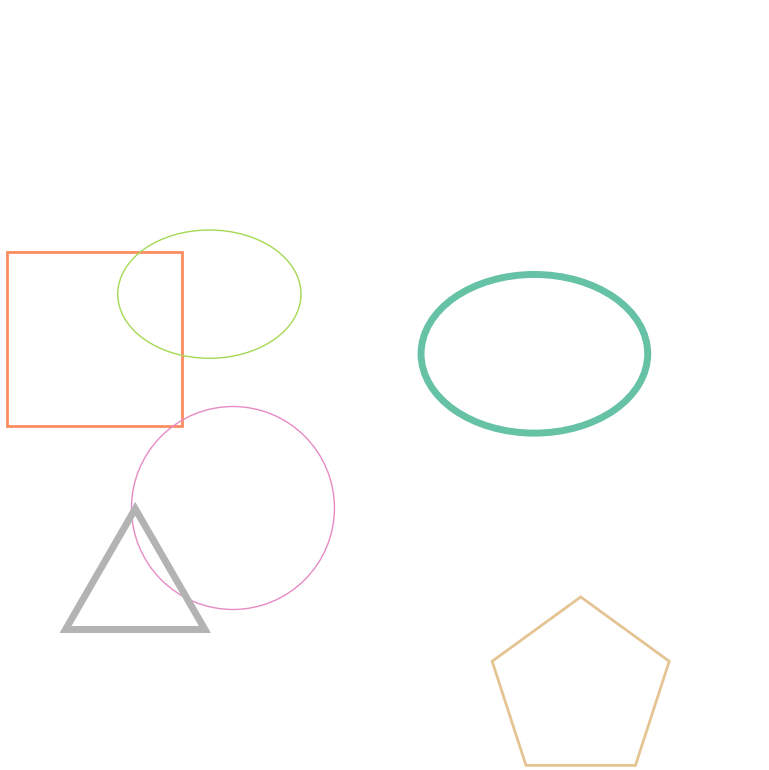[{"shape": "oval", "thickness": 2.5, "radius": 0.74, "center": [0.694, 0.541]}, {"shape": "square", "thickness": 1, "radius": 0.57, "center": [0.123, 0.56]}, {"shape": "circle", "thickness": 0.5, "radius": 0.66, "center": [0.303, 0.34]}, {"shape": "oval", "thickness": 0.5, "radius": 0.59, "center": [0.272, 0.618]}, {"shape": "pentagon", "thickness": 1, "radius": 0.6, "center": [0.754, 0.104]}, {"shape": "triangle", "thickness": 2.5, "radius": 0.52, "center": [0.176, 0.235]}]